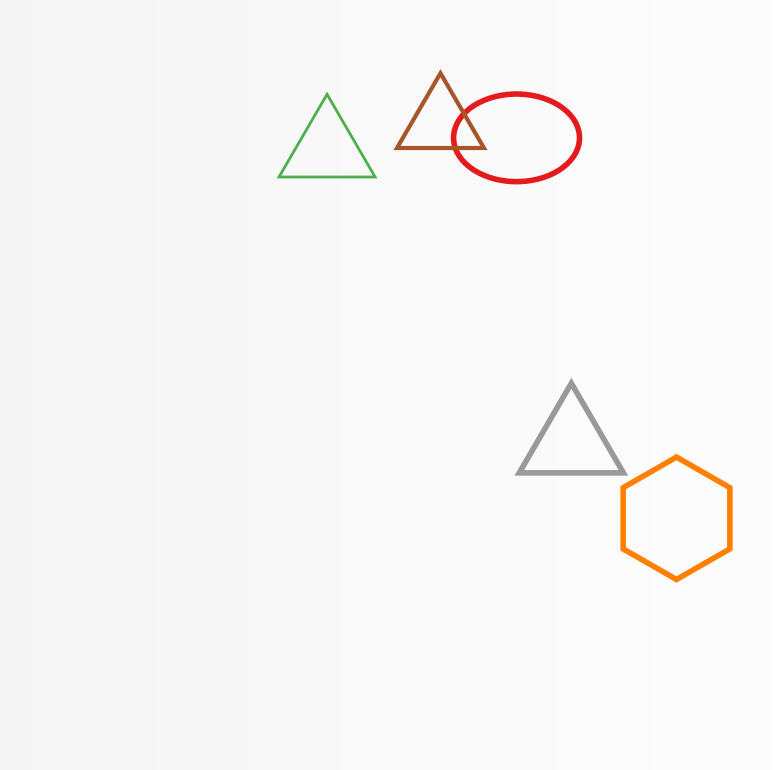[{"shape": "oval", "thickness": 2, "radius": 0.41, "center": [0.667, 0.821]}, {"shape": "triangle", "thickness": 1, "radius": 0.36, "center": [0.422, 0.806]}, {"shape": "hexagon", "thickness": 2, "radius": 0.4, "center": [0.873, 0.327]}, {"shape": "triangle", "thickness": 1.5, "radius": 0.32, "center": [0.568, 0.84]}, {"shape": "triangle", "thickness": 2, "radius": 0.39, "center": [0.737, 0.425]}]